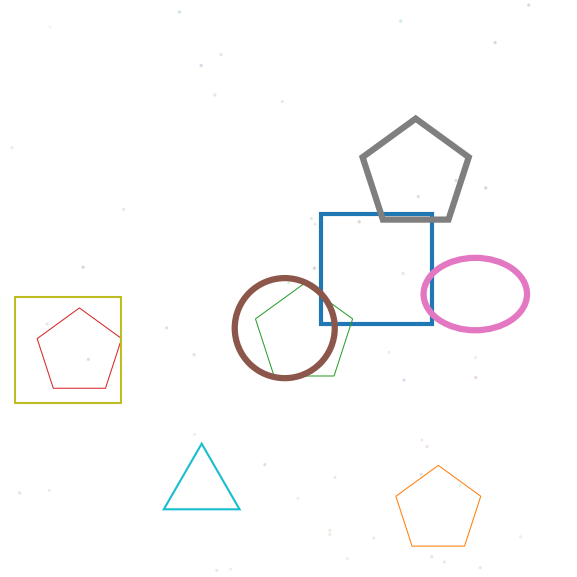[{"shape": "square", "thickness": 2, "radius": 0.48, "center": [0.652, 0.533]}, {"shape": "pentagon", "thickness": 0.5, "radius": 0.39, "center": [0.759, 0.116]}, {"shape": "pentagon", "thickness": 0.5, "radius": 0.44, "center": [0.526, 0.42]}, {"shape": "pentagon", "thickness": 0.5, "radius": 0.38, "center": [0.137, 0.389]}, {"shape": "circle", "thickness": 3, "radius": 0.43, "center": [0.493, 0.431]}, {"shape": "oval", "thickness": 3, "radius": 0.45, "center": [0.823, 0.49]}, {"shape": "pentagon", "thickness": 3, "radius": 0.48, "center": [0.72, 0.697]}, {"shape": "square", "thickness": 1, "radius": 0.46, "center": [0.118, 0.393]}, {"shape": "triangle", "thickness": 1, "radius": 0.38, "center": [0.349, 0.155]}]